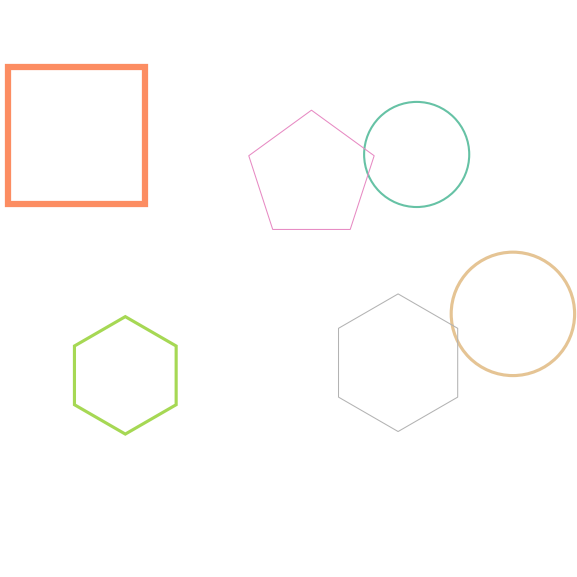[{"shape": "circle", "thickness": 1, "radius": 0.46, "center": [0.722, 0.732]}, {"shape": "square", "thickness": 3, "radius": 0.59, "center": [0.133, 0.764]}, {"shape": "pentagon", "thickness": 0.5, "radius": 0.57, "center": [0.539, 0.694]}, {"shape": "hexagon", "thickness": 1.5, "radius": 0.51, "center": [0.217, 0.349]}, {"shape": "circle", "thickness": 1.5, "radius": 0.53, "center": [0.888, 0.456]}, {"shape": "hexagon", "thickness": 0.5, "radius": 0.6, "center": [0.689, 0.371]}]